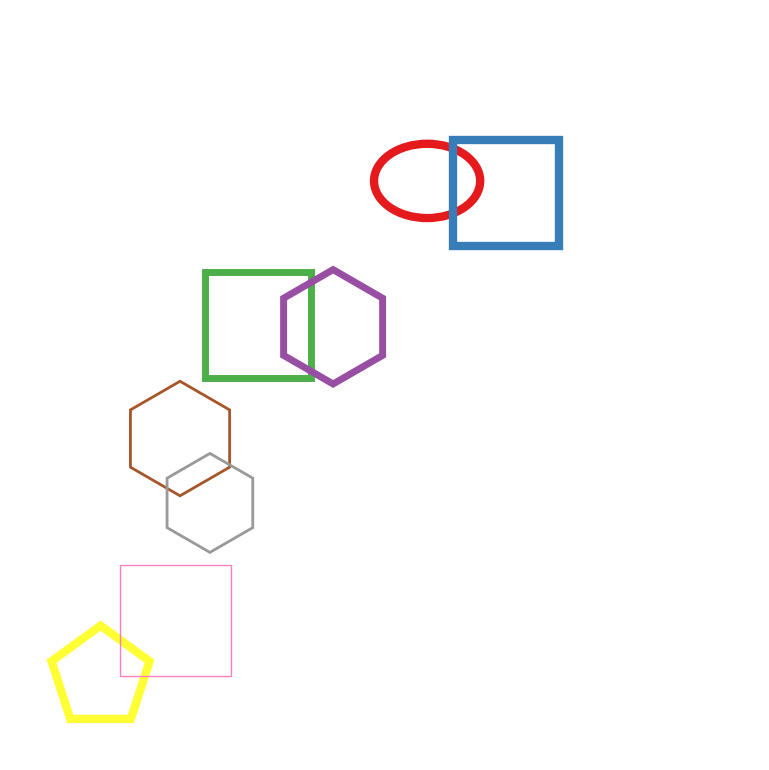[{"shape": "oval", "thickness": 3, "radius": 0.34, "center": [0.555, 0.765]}, {"shape": "square", "thickness": 3, "radius": 0.35, "center": [0.657, 0.749]}, {"shape": "square", "thickness": 2.5, "radius": 0.34, "center": [0.335, 0.577]}, {"shape": "hexagon", "thickness": 2.5, "radius": 0.37, "center": [0.433, 0.576]}, {"shape": "pentagon", "thickness": 3, "radius": 0.33, "center": [0.131, 0.121]}, {"shape": "hexagon", "thickness": 1, "radius": 0.37, "center": [0.234, 0.43]}, {"shape": "square", "thickness": 0.5, "radius": 0.36, "center": [0.228, 0.194]}, {"shape": "hexagon", "thickness": 1, "radius": 0.32, "center": [0.273, 0.347]}]